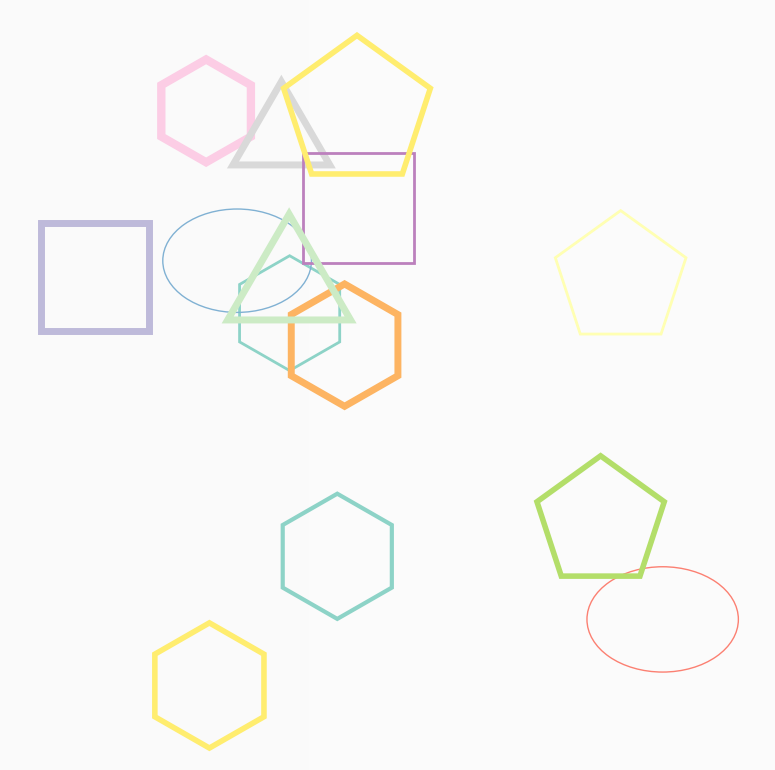[{"shape": "hexagon", "thickness": 1.5, "radius": 0.41, "center": [0.435, 0.278]}, {"shape": "hexagon", "thickness": 1, "radius": 0.37, "center": [0.374, 0.593]}, {"shape": "pentagon", "thickness": 1, "radius": 0.44, "center": [0.801, 0.638]}, {"shape": "square", "thickness": 2.5, "radius": 0.35, "center": [0.123, 0.64]}, {"shape": "oval", "thickness": 0.5, "radius": 0.49, "center": [0.855, 0.196]}, {"shape": "oval", "thickness": 0.5, "radius": 0.48, "center": [0.306, 0.661]}, {"shape": "hexagon", "thickness": 2.5, "radius": 0.4, "center": [0.445, 0.552]}, {"shape": "pentagon", "thickness": 2, "radius": 0.43, "center": [0.775, 0.322]}, {"shape": "hexagon", "thickness": 3, "radius": 0.33, "center": [0.266, 0.856]}, {"shape": "triangle", "thickness": 2.5, "radius": 0.36, "center": [0.363, 0.822]}, {"shape": "square", "thickness": 1, "radius": 0.36, "center": [0.462, 0.73]}, {"shape": "triangle", "thickness": 2.5, "radius": 0.46, "center": [0.373, 0.63]}, {"shape": "pentagon", "thickness": 2, "radius": 0.5, "center": [0.461, 0.855]}, {"shape": "hexagon", "thickness": 2, "radius": 0.41, "center": [0.27, 0.11]}]